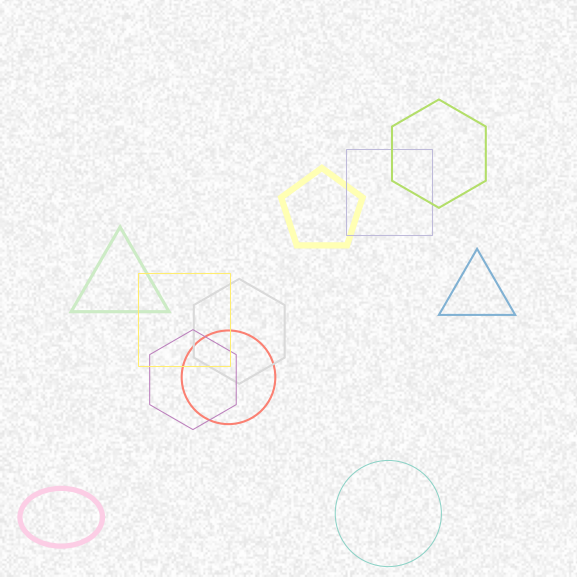[{"shape": "circle", "thickness": 0.5, "radius": 0.46, "center": [0.672, 0.11]}, {"shape": "pentagon", "thickness": 3, "radius": 0.37, "center": [0.557, 0.634]}, {"shape": "square", "thickness": 0.5, "radius": 0.37, "center": [0.674, 0.667]}, {"shape": "circle", "thickness": 1, "radius": 0.41, "center": [0.396, 0.346]}, {"shape": "triangle", "thickness": 1, "radius": 0.38, "center": [0.826, 0.492]}, {"shape": "hexagon", "thickness": 1, "radius": 0.47, "center": [0.76, 0.733]}, {"shape": "oval", "thickness": 2.5, "radius": 0.36, "center": [0.106, 0.103]}, {"shape": "hexagon", "thickness": 1, "radius": 0.45, "center": [0.414, 0.425]}, {"shape": "hexagon", "thickness": 0.5, "radius": 0.43, "center": [0.334, 0.342]}, {"shape": "triangle", "thickness": 1.5, "radius": 0.49, "center": [0.208, 0.508]}, {"shape": "square", "thickness": 0.5, "radius": 0.4, "center": [0.319, 0.446]}]